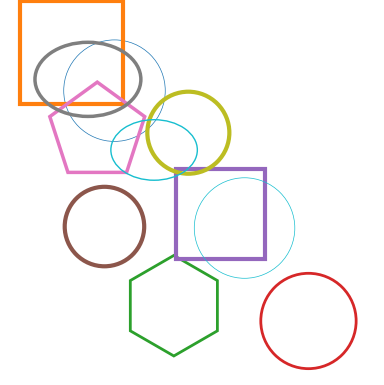[{"shape": "circle", "thickness": 0.5, "radius": 0.66, "center": [0.297, 0.765]}, {"shape": "square", "thickness": 3, "radius": 0.67, "center": [0.185, 0.864]}, {"shape": "hexagon", "thickness": 2, "radius": 0.65, "center": [0.452, 0.206]}, {"shape": "circle", "thickness": 2, "radius": 0.62, "center": [0.801, 0.166]}, {"shape": "square", "thickness": 3, "radius": 0.58, "center": [0.572, 0.444]}, {"shape": "circle", "thickness": 3, "radius": 0.52, "center": [0.271, 0.412]}, {"shape": "pentagon", "thickness": 2.5, "radius": 0.65, "center": [0.253, 0.657]}, {"shape": "oval", "thickness": 2.5, "radius": 0.69, "center": [0.228, 0.794]}, {"shape": "circle", "thickness": 3, "radius": 0.53, "center": [0.489, 0.655]}, {"shape": "circle", "thickness": 0.5, "radius": 0.65, "center": [0.635, 0.408]}, {"shape": "oval", "thickness": 1, "radius": 0.56, "center": [0.4, 0.61]}]